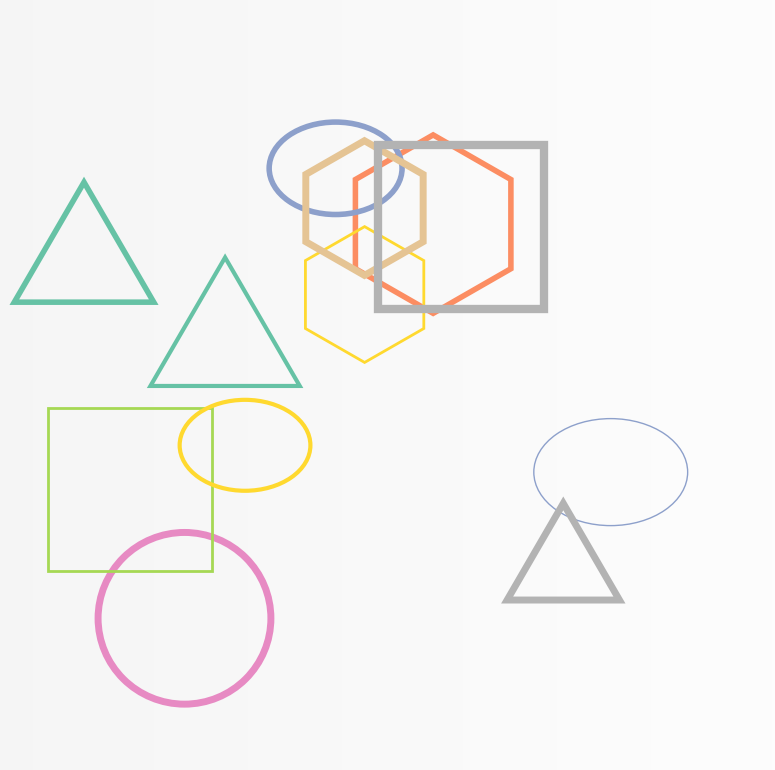[{"shape": "triangle", "thickness": 2, "radius": 0.52, "center": [0.108, 0.659]}, {"shape": "triangle", "thickness": 1.5, "radius": 0.56, "center": [0.29, 0.554]}, {"shape": "hexagon", "thickness": 2, "radius": 0.58, "center": [0.559, 0.709]}, {"shape": "oval", "thickness": 2, "radius": 0.43, "center": [0.433, 0.781]}, {"shape": "oval", "thickness": 0.5, "radius": 0.5, "center": [0.788, 0.387]}, {"shape": "circle", "thickness": 2.5, "radius": 0.56, "center": [0.238, 0.197]}, {"shape": "square", "thickness": 1, "radius": 0.53, "center": [0.167, 0.364]}, {"shape": "oval", "thickness": 1.5, "radius": 0.42, "center": [0.316, 0.422]}, {"shape": "hexagon", "thickness": 1, "radius": 0.44, "center": [0.47, 0.617]}, {"shape": "hexagon", "thickness": 2.5, "radius": 0.44, "center": [0.47, 0.73]}, {"shape": "square", "thickness": 3, "radius": 0.54, "center": [0.595, 0.705]}, {"shape": "triangle", "thickness": 2.5, "radius": 0.42, "center": [0.727, 0.263]}]